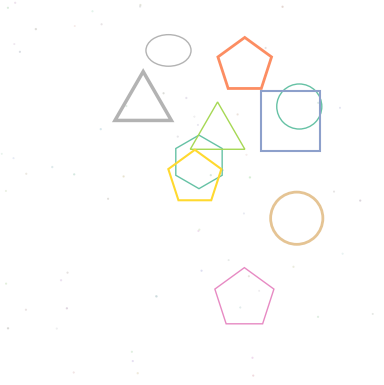[{"shape": "circle", "thickness": 1, "radius": 0.29, "center": [0.777, 0.723]}, {"shape": "hexagon", "thickness": 1, "radius": 0.35, "center": [0.517, 0.58]}, {"shape": "pentagon", "thickness": 2, "radius": 0.37, "center": [0.636, 0.829]}, {"shape": "square", "thickness": 1.5, "radius": 0.39, "center": [0.755, 0.686]}, {"shape": "pentagon", "thickness": 1, "radius": 0.4, "center": [0.635, 0.224]}, {"shape": "triangle", "thickness": 1, "radius": 0.41, "center": [0.565, 0.653]}, {"shape": "pentagon", "thickness": 1.5, "radius": 0.36, "center": [0.506, 0.538]}, {"shape": "circle", "thickness": 2, "radius": 0.34, "center": [0.771, 0.433]}, {"shape": "oval", "thickness": 1, "radius": 0.29, "center": [0.438, 0.869]}, {"shape": "triangle", "thickness": 2.5, "radius": 0.42, "center": [0.372, 0.729]}]